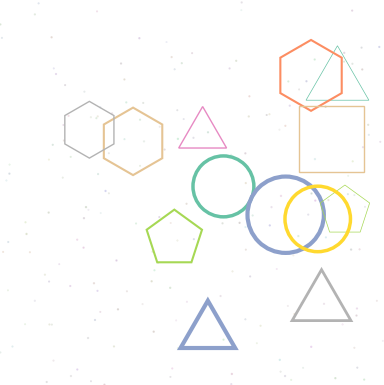[{"shape": "triangle", "thickness": 0.5, "radius": 0.47, "center": [0.877, 0.787]}, {"shape": "circle", "thickness": 2.5, "radius": 0.4, "center": [0.58, 0.516]}, {"shape": "hexagon", "thickness": 1.5, "radius": 0.46, "center": [0.808, 0.804]}, {"shape": "circle", "thickness": 3, "radius": 0.5, "center": [0.742, 0.442]}, {"shape": "triangle", "thickness": 3, "radius": 0.41, "center": [0.54, 0.137]}, {"shape": "triangle", "thickness": 1, "radius": 0.36, "center": [0.526, 0.651]}, {"shape": "pentagon", "thickness": 1.5, "radius": 0.38, "center": [0.453, 0.38]}, {"shape": "pentagon", "thickness": 0.5, "radius": 0.34, "center": [0.896, 0.452]}, {"shape": "circle", "thickness": 2.5, "radius": 0.43, "center": [0.825, 0.431]}, {"shape": "hexagon", "thickness": 1.5, "radius": 0.44, "center": [0.346, 0.633]}, {"shape": "square", "thickness": 1, "radius": 0.43, "center": [0.861, 0.639]}, {"shape": "hexagon", "thickness": 1, "radius": 0.37, "center": [0.232, 0.663]}, {"shape": "triangle", "thickness": 2, "radius": 0.44, "center": [0.835, 0.211]}]